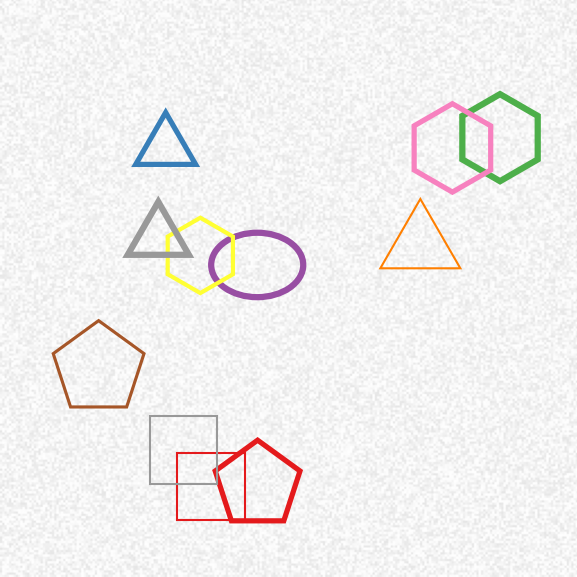[{"shape": "pentagon", "thickness": 2.5, "radius": 0.39, "center": [0.446, 0.16]}, {"shape": "square", "thickness": 1, "radius": 0.29, "center": [0.365, 0.157]}, {"shape": "triangle", "thickness": 2.5, "radius": 0.3, "center": [0.287, 0.744]}, {"shape": "hexagon", "thickness": 3, "radius": 0.38, "center": [0.866, 0.761]}, {"shape": "oval", "thickness": 3, "radius": 0.4, "center": [0.445, 0.54]}, {"shape": "triangle", "thickness": 1, "radius": 0.4, "center": [0.728, 0.575]}, {"shape": "hexagon", "thickness": 2, "radius": 0.33, "center": [0.347, 0.557]}, {"shape": "pentagon", "thickness": 1.5, "radius": 0.41, "center": [0.171, 0.361]}, {"shape": "hexagon", "thickness": 2.5, "radius": 0.38, "center": [0.783, 0.743]}, {"shape": "triangle", "thickness": 3, "radius": 0.31, "center": [0.274, 0.588]}, {"shape": "square", "thickness": 1, "radius": 0.29, "center": [0.318, 0.22]}]